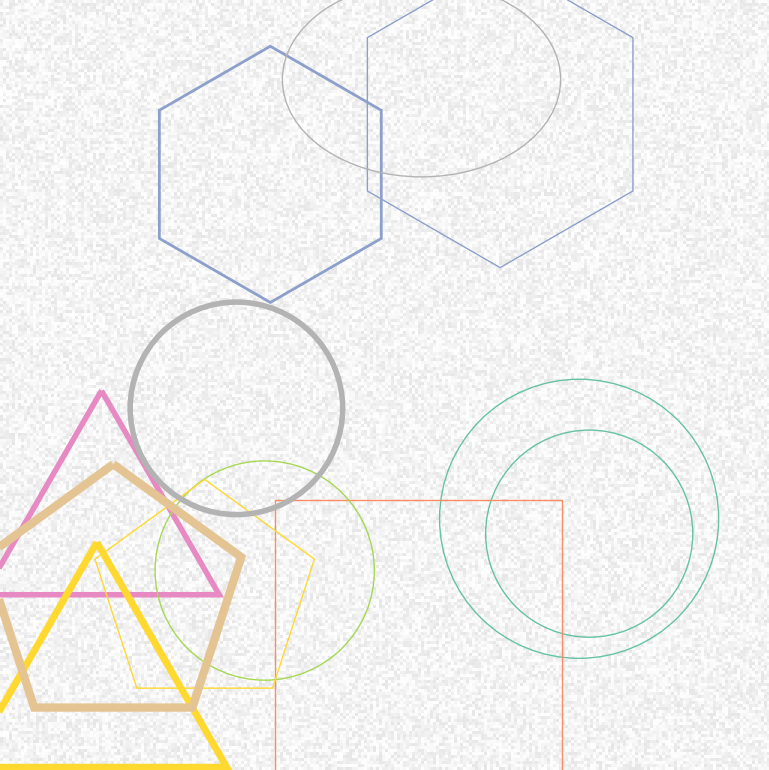[{"shape": "circle", "thickness": 0.5, "radius": 0.67, "center": [0.765, 0.307]}, {"shape": "circle", "thickness": 0.5, "radius": 0.91, "center": [0.752, 0.326]}, {"shape": "square", "thickness": 0.5, "radius": 0.93, "center": [0.544, 0.164]}, {"shape": "hexagon", "thickness": 1, "radius": 0.83, "center": [0.351, 0.774]}, {"shape": "hexagon", "thickness": 0.5, "radius": 1.0, "center": [0.65, 0.852]}, {"shape": "triangle", "thickness": 2, "radius": 0.88, "center": [0.132, 0.316]}, {"shape": "circle", "thickness": 0.5, "radius": 0.71, "center": [0.344, 0.259]}, {"shape": "triangle", "thickness": 2.5, "radius": 0.97, "center": [0.126, 0.101]}, {"shape": "pentagon", "thickness": 0.5, "radius": 0.75, "center": [0.266, 0.228]}, {"shape": "pentagon", "thickness": 3, "radius": 0.87, "center": [0.147, 0.222]}, {"shape": "circle", "thickness": 2, "radius": 0.69, "center": [0.307, 0.47]}, {"shape": "oval", "thickness": 0.5, "radius": 0.9, "center": [0.547, 0.897]}]